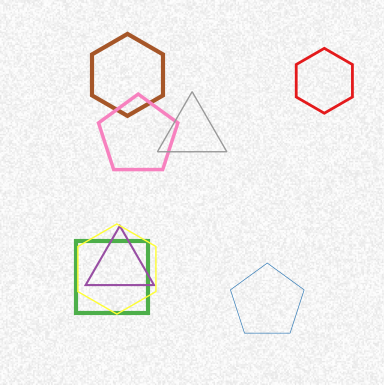[{"shape": "hexagon", "thickness": 2, "radius": 0.42, "center": [0.842, 0.79]}, {"shape": "pentagon", "thickness": 0.5, "radius": 0.5, "center": [0.694, 0.216]}, {"shape": "square", "thickness": 3, "radius": 0.47, "center": [0.291, 0.28]}, {"shape": "triangle", "thickness": 1.5, "radius": 0.51, "center": [0.311, 0.311]}, {"shape": "hexagon", "thickness": 1, "radius": 0.59, "center": [0.304, 0.301]}, {"shape": "hexagon", "thickness": 3, "radius": 0.53, "center": [0.331, 0.805]}, {"shape": "pentagon", "thickness": 2.5, "radius": 0.54, "center": [0.359, 0.647]}, {"shape": "triangle", "thickness": 1, "radius": 0.52, "center": [0.499, 0.658]}]